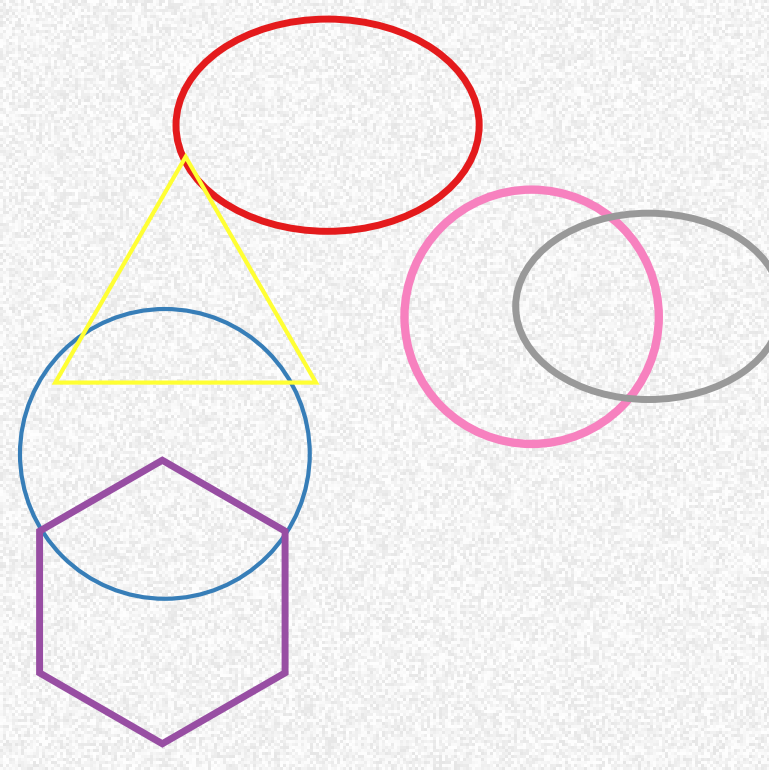[{"shape": "oval", "thickness": 2.5, "radius": 0.98, "center": [0.425, 0.837]}, {"shape": "circle", "thickness": 1.5, "radius": 0.94, "center": [0.214, 0.411]}, {"shape": "hexagon", "thickness": 2.5, "radius": 0.92, "center": [0.211, 0.218]}, {"shape": "triangle", "thickness": 1.5, "radius": 0.98, "center": [0.241, 0.601]}, {"shape": "circle", "thickness": 3, "radius": 0.83, "center": [0.69, 0.589]}, {"shape": "oval", "thickness": 2.5, "radius": 0.86, "center": [0.843, 0.602]}]